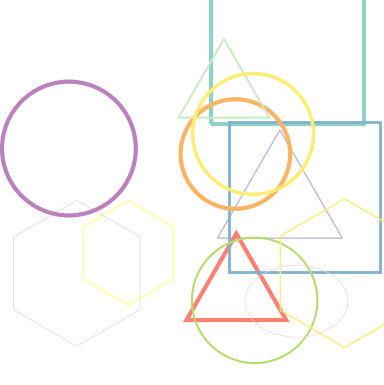[{"shape": "square", "thickness": 3, "radius": 0.99, "center": [0.746, 0.877]}, {"shape": "hexagon", "thickness": 1.5, "radius": 0.68, "center": [0.333, 0.343]}, {"shape": "triangle", "thickness": 1, "radius": 0.94, "center": [0.727, 0.475]}, {"shape": "triangle", "thickness": 3, "radius": 0.75, "center": [0.614, 0.243]}, {"shape": "square", "thickness": 2, "radius": 0.98, "center": [0.79, 0.488]}, {"shape": "circle", "thickness": 3, "radius": 0.71, "center": [0.611, 0.6]}, {"shape": "circle", "thickness": 1.5, "radius": 0.81, "center": [0.661, 0.22]}, {"shape": "oval", "thickness": 0.5, "radius": 0.67, "center": [0.77, 0.218]}, {"shape": "hexagon", "thickness": 0.5, "radius": 0.95, "center": [0.199, 0.29]}, {"shape": "circle", "thickness": 3, "radius": 0.87, "center": [0.179, 0.614]}, {"shape": "triangle", "thickness": 1.5, "radius": 0.68, "center": [0.582, 0.762]}, {"shape": "circle", "thickness": 2.5, "radius": 0.78, "center": [0.657, 0.652]}, {"shape": "hexagon", "thickness": 1, "radius": 0.96, "center": [0.895, 0.291]}]